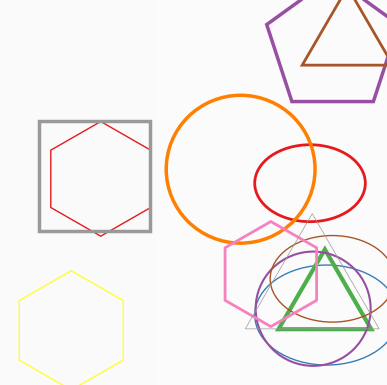[{"shape": "oval", "thickness": 2, "radius": 0.71, "center": [0.8, 0.524]}, {"shape": "hexagon", "thickness": 1, "radius": 0.74, "center": [0.26, 0.535]}, {"shape": "oval", "thickness": 1, "radius": 0.93, "center": [0.843, 0.182]}, {"shape": "triangle", "thickness": 3, "radius": 0.69, "center": [0.838, 0.214]}, {"shape": "pentagon", "thickness": 2.5, "radius": 0.89, "center": [0.858, 0.881]}, {"shape": "circle", "thickness": 1.5, "radius": 0.74, "center": [0.808, 0.198]}, {"shape": "circle", "thickness": 2.5, "radius": 0.96, "center": [0.621, 0.561]}, {"shape": "hexagon", "thickness": 1, "radius": 0.77, "center": [0.184, 0.142]}, {"shape": "oval", "thickness": 1, "radius": 0.8, "center": [0.858, 0.276]}, {"shape": "triangle", "thickness": 2, "radius": 0.68, "center": [0.897, 0.898]}, {"shape": "hexagon", "thickness": 2, "radius": 0.68, "center": [0.699, 0.288]}, {"shape": "triangle", "thickness": 0.5, "radius": 1.0, "center": [0.806, 0.246]}, {"shape": "square", "thickness": 2.5, "radius": 0.71, "center": [0.243, 0.544]}]